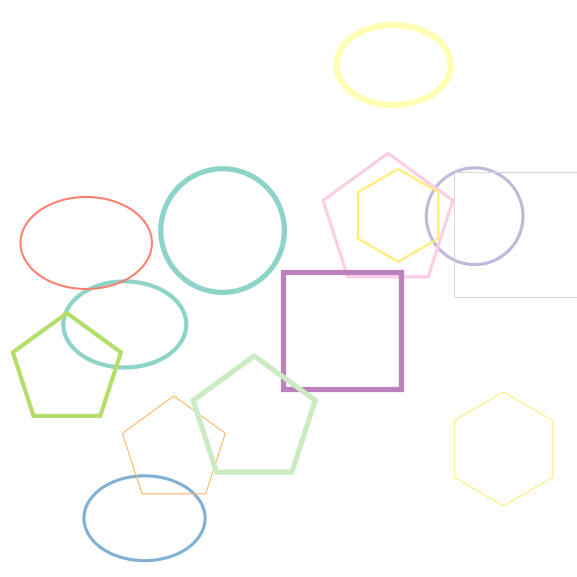[{"shape": "circle", "thickness": 2.5, "radius": 0.54, "center": [0.385, 0.6]}, {"shape": "oval", "thickness": 2, "radius": 0.53, "center": [0.216, 0.437]}, {"shape": "oval", "thickness": 3, "radius": 0.49, "center": [0.682, 0.887]}, {"shape": "circle", "thickness": 1.5, "radius": 0.42, "center": [0.822, 0.625]}, {"shape": "oval", "thickness": 1, "radius": 0.57, "center": [0.149, 0.578]}, {"shape": "oval", "thickness": 1.5, "radius": 0.52, "center": [0.25, 0.102]}, {"shape": "pentagon", "thickness": 0.5, "radius": 0.47, "center": [0.301, 0.22]}, {"shape": "pentagon", "thickness": 2, "radius": 0.49, "center": [0.116, 0.359]}, {"shape": "pentagon", "thickness": 1.5, "radius": 0.59, "center": [0.672, 0.615]}, {"shape": "square", "thickness": 0.5, "radius": 0.54, "center": [0.894, 0.593]}, {"shape": "square", "thickness": 2.5, "radius": 0.51, "center": [0.592, 0.427]}, {"shape": "pentagon", "thickness": 2.5, "radius": 0.56, "center": [0.44, 0.272]}, {"shape": "hexagon", "thickness": 1, "radius": 0.4, "center": [0.689, 0.626]}, {"shape": "hexagon", "thickness": 0.5, "radius": 0.49, "center": [0.872, 0.222]}]